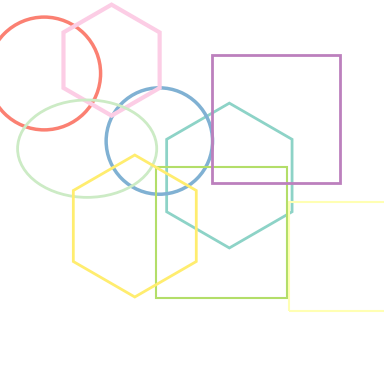[{"shape": "hexagon", "thickness": 2, "radius": 0.94, "center": [0.596, 0.544]}, {"shape": "square", "thickness": 1.5, "radius": 0.71, "center": [0.892, 0.335]}, {"shape": "circle", "thickness": 2.5, "radius": 0.73, "center": [0.115, 0.809]}, {"shape": "circle", "thickness": 2.5, "radius": 0.69, "center": [0.414, 0.634]}, {"shape": "square", "thickness": 1.5, "radius": 0.85, "center": [0.575, 0.397]}, {"shape": "hexagon", "thickness": 3, "radius": 0.72, "center": [0.29, 0.844]}, {"shape": "square", "thickness": 2, "radius": 0.84, "center": [0.717, 0.691]}, {"shape": "oval", "thickness": 2, "radius": 0.9, "center": [0.226, 0.614]}, {"shape": "hexagon", "thickness": 2, "radius": 0.92, "center": [0.35, 0.413]}]